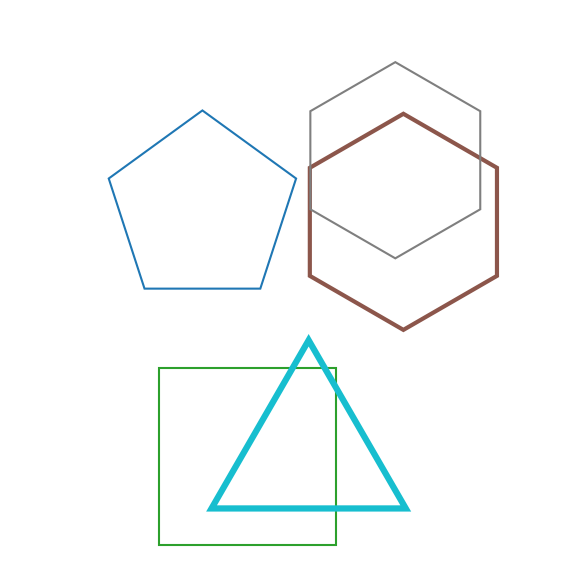[{"shape": "pentagon", "thickness": 1, "radius": 0.85, "center": [0.35, 0.637]}, {"shape": "square", "thickness": 1, "radius": 0.77, "center": [0.429, 0.208]}, {"shape": "hexagon", "thickness": 2, "radius": 0.94, "center": [0.699, 0.615]}, {"shape": "hexagon", "thickness": 1, "radius": 0.85, "center": [0.685, 0.722]}, {"shape": "triangle", "thickness": 3, "radius": 0.97, "center": [0.534, 0.216]}]